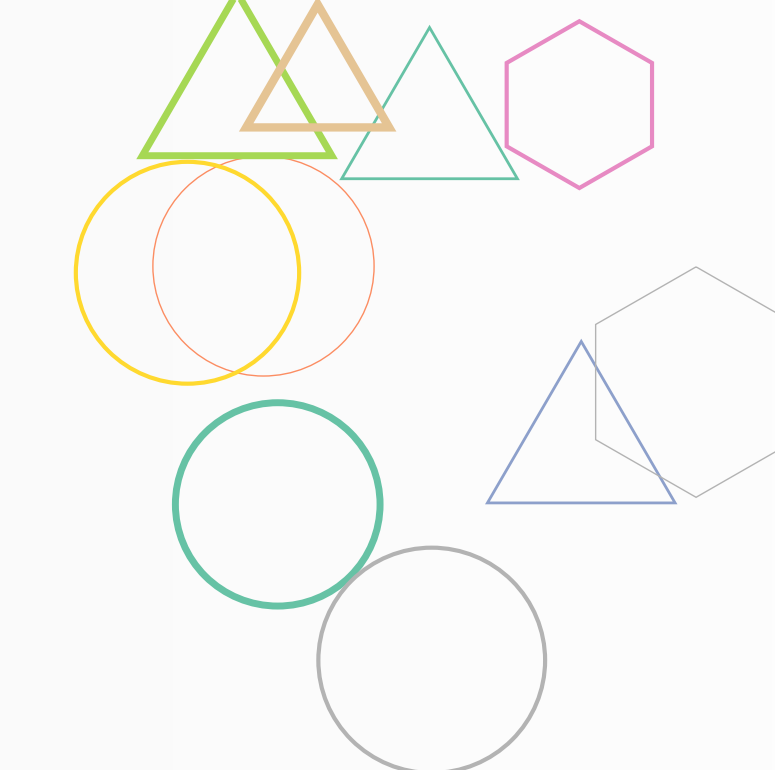[{"shape": "triangle", "thickness": 1, "radius": 0.65, "center": [0.554, 0.833]}, {"shape": "circle", "thickness": 2.5, "radius": 0.66, "center": [0.358, 0.345]}, {"shape": "circle", "thickness": 0.5, "radius": 0.71, "center": [0.34, 0.654]}, {"shape": "triangle", "thickness": 1, "radius": 0.7, "center": [0.75, 0.417]}, {"shape": "hexagon", "thickness": 1.5, "radius": 0.54, "center": [0.748, 0.864]}, {"shape": "triangle", "thickness": 2.5, "radius": 0.71, "center": [0.306, 0.868]}, {"shape": "circle", "thickness": 1.5, "radius": 0.72, "center": [0.242, 0.646]}, {"shape": "triangle", "thickness": 3, "radius": 0.53, "center": [0.41, 0.888]}, {"shape": "hexagon", "thickness": 0.5, "radius": 0.75, "center": [0.898, 0.504]}, {"shape": "circle", "thickness": 1.5, "radius": 0.73, "center": [0.557, 0.142]}]